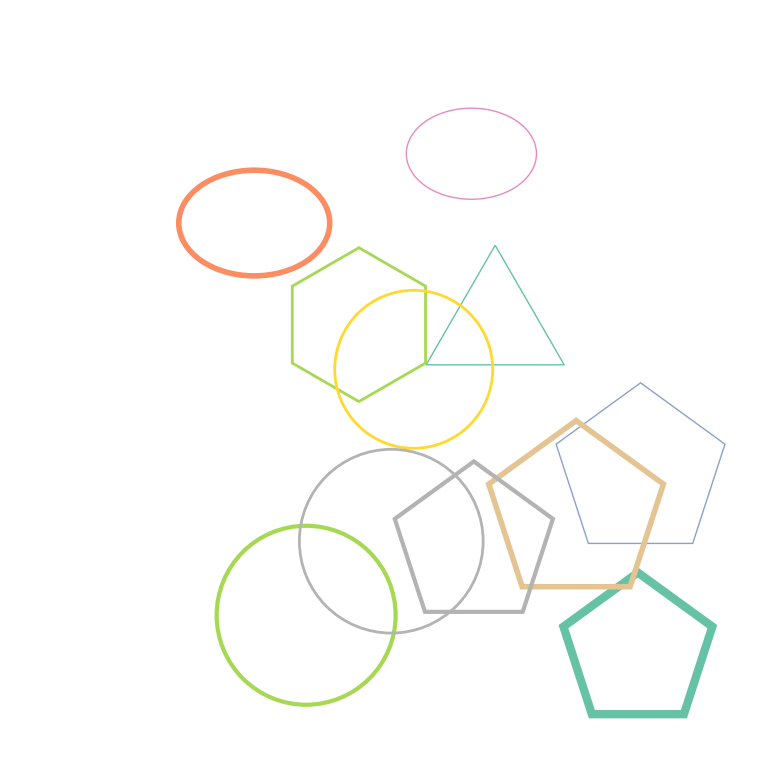[{"shape": "triangle", "thickness": 0.5, "radius": 0.52, "center": [0.643, 0.578]}, {"shape": "pentagon", "thickness": 3, "radius": 0.51, "center": [0.828, 0.155]}, {"shape": "oval", "thickness": 2, "radius": 0.49, "center": [0.33, 0.71]}, {"shape": "pentagon", "thickness": 0.5, "radius": 0.58, "center": [0.832, 0.388]}, {"shape": "oval", "thickness": 0.5, "radius": 0.42, "center": [0.612, 0.8]}, {"shape": "hexagon", "thickness": 1, "radius": 0.5, "center": [0.466, 0.578]}, {"shape": "circle", "thickness": 1.5, "radius": 0.58, "center": [0.398, 0.201]}, {"shape": "circle", "thickness": 1, "radius": 0.51, "center": [0.537, 0.52]}, {"shape": "pentagon", "thickness": 2, "radius": 0.6, "center": [0.748, 0.334]}, {"shape": "circle", "thickness": 1, "radius": 0.6, "center": [0.508, 0.297]}, {"shape": "pentagon", "thickness": 1.5, "radius": 0.54, "center": [0.615, 0.293]}]